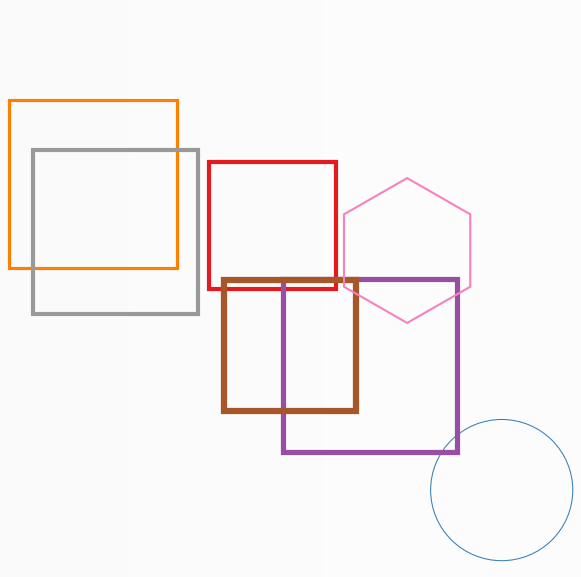[{"shape": "square", "thickness": 2, "radius": 0.55, "center": [0.469, 0.609]}, {"shape": "circle", "thickness": 0.5, "radius": 0.61, "center": [0.863, 0.151]}, {"shape": "square", "thickness": 2.5, "radius": 0.75, "center": [0.637, 0.367]}, {"shape": "square", "thickness": 1.5, "radius": 0.73, "center": [0.16, 0.681]}, {"shape": "square", "thickness": 3, "radius": 0.57, "center": [0.498, 0.401]}, {"shape": "hexagon", "thickness": 1, "radius": 0.63, "center": [0.7, 0.565]}, {"shape": "square", "thickness": 2, "radius": 0.71, "center": [0.199, 0.597]}]